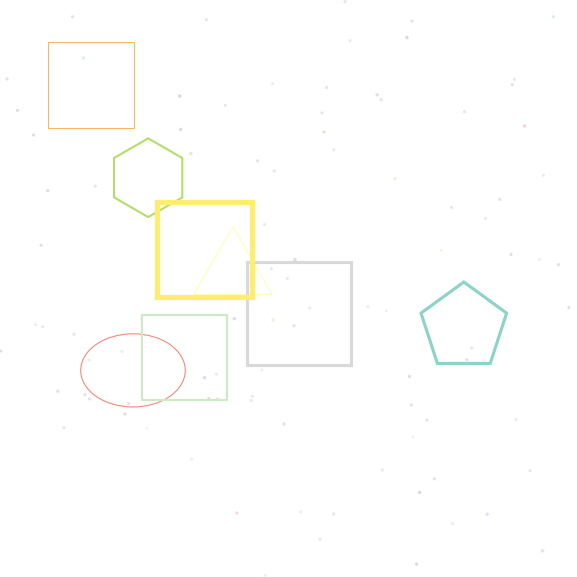[{"shape": "pentagon", "thickness": 1.5, "radius": 0.39, "center": [0.803, 0.433]}, {"shape": "triangle", "thickness": 0.5, "radius": 0.39, "center": [0.403, 0.529]}, {"shape": "oval", "thickness": 0.5, "radius": 0.45, "center": [0.23, 0.358]}, {"shape": "square", "thickness": 0.5, "radius": 0.37, "center": [0.157, 0.851]}, {"shape": "hexagon", "thickness": 1, "radius": 0.34, "center": [0.257, 0.691]}, {"shape": "square", "thickness": 1.5, "radius": 0.45, "center": [0.518, 0.456]}, {"shape": "square", "thickness": 1, "radius": 0.37, "center": [0.32, 0.38]}, {"shape": "square", "thickness": 2.5, "radius": 0.41, "center": [0.354, 0.568]}]